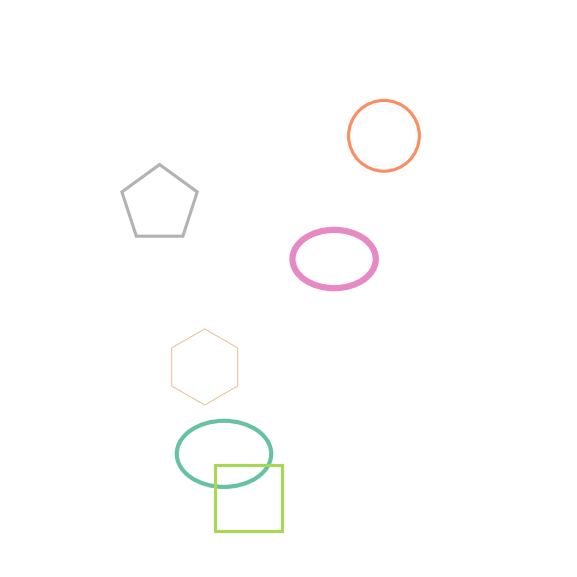[{"shape": "oval", "thickness": 2, "radius": 0.41, "center": [0.388, 0.213]}, {"shape": "circle", "thickness": 1.5, "radius": 0.31, "center": [0.665, 0.764]}, {"shape": "oval", "thickness": 3, "radius": 0.36, "center": [0.579, 0.551]}, {"shape": "square", "thickness": 1.5, "radius": 0.29, "center": [0.43, 0.137]}, {"shape": "hexagon", "thickness": 0.5, "radius": 0.33, "center": [0.354, 0.364]}, {"shape": "pentagon", "thickness": 1.5, "radius": 0.34, "center": [0.276, 0.646]}]